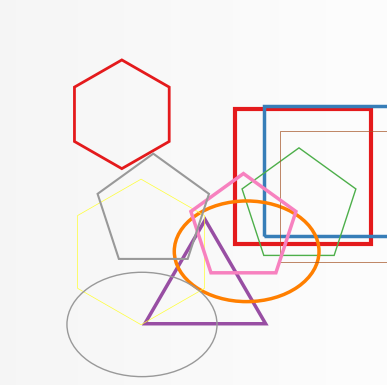[{"shape": "hexagon", "thickness": 2, "radius": 0.71, "center": [0.314, 0.703]}, {"shape": "square", "thickness": 3, "radius": 0.88, "center": [0.782, 0.541]}, {"shape": "square", "thickness": 2.5, "radius": 0.84, "center": [0.85, 0.556]}, {"shape": "pentagon", "thickness": 1, "radius": 0.77, "center": [0.772, 0.462]}, {"shape": "triangle", "thickness": 2.5, "radius": 0.9, "center": [0.53, 0.249]}, {"shape": "oval", "thickness": 2.5, "radius": 0.93, "center": [0.637, 0.347]}, {"shape": "hexagon", "thickness": 0.5, "radius": 0.95, "center": [0.364, 0.346]}, {"shape": "square", "thickness": 0.5, "radius": 0.84, "center": [0.891, 0.49]}, {"shape": "pentagon", "thickness": 2.5, "radius": 0.71, "center": [0.628, 0.407]}, {"shape": "oval", "thickness": 1, "radius": 0.97, "center": [0.366, 0.157]}, {"shape": "pentagon", "thickness": 1.5, "radius": 0.76, "center": [0.396, 0.45]}]